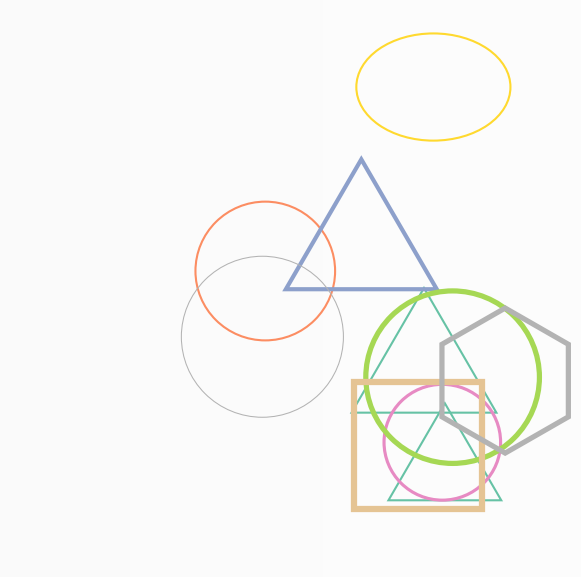[{"shape": "triangle", "thickness": 1, "radius": 0.72, "center": [0.729, 0.357]}, {"shape": "triangle", "thickness": 1, "radius": 0.56, "center": [0.765, 0.189]}, {"shape": "circle", "thickness": 1, "radius": 0.6, "center": [0.456, 0.53]}, {"shape": "triangle", "thickness": 2, "radius": 0.75, "center": [0.622, 0.573]}, {"shape": "circle", "thickness": 1.5, "radius": 0.5, "center": [0.761, 0.233]}, {"shape": "circle", "thickness": 2.5, "radius": 0.75, "center": [0.779, 0.346]}, {"shape": "oval", "thickness": 1, "radius": 0.66, "center": [0.746, 0.848]}, {"shape": "square", "thickness": 3, "radius": 0.55, "center": [0.72, 0.228]}, {"shape": "circle", "thickness": 0.5, "radius": 0.7, "center": [0.451, 0.416]}, {"shape": "hexagon", "thickness": 2.5, "radius": 0.63, "center": [0.869, 0.34]}]